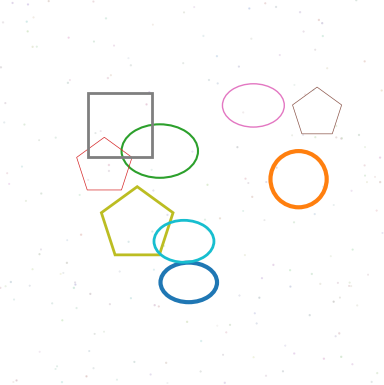[{"shape": "oval", "thickness": 3, "radius": 0.37, "center": [0.49, 0.267]}, {"shape": "circle", "thickness": 3, "radius": 0.37, "center": [0.776, 0.535]}, {"shape": "oval", "thickness": 1.5, "radius": 0.5, "center": [0.415, 0.608]}, {"shape": "pentagon", "thickness": 0.5, "radius": 0.38, "center": [0.271, 0.568]}, {"shape": "pentagon", "thickness": 0.5, "radius": 0.34, "center": [0.824, 0.707]}, {"shape": "oval", "thickness": 1, "radius": 0.4, "center": [0.658, 0.726]}, {"shape": "square", "thickness": 2, "radius": 0.42, "center": [0.312, 0.675]}, {"shape": "pentagon", "thickness": 2, "radius": 0.49, "center": [0.356, 0.417]}, {"shape": "oval", "thickness": 2, "radius": 0.39, "center": [0.478, 0.373]}]